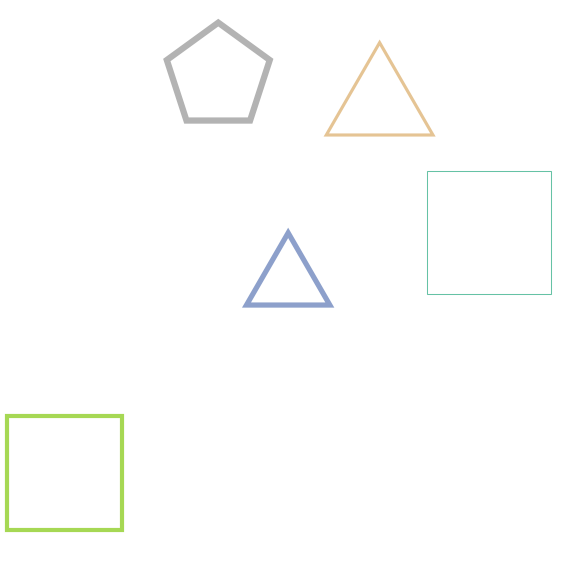[{"shape": "square", "thickness": 0.5, "radius": 0.54, "center": [0.846, 0.596]}, {"shape": "triangle", "thickness": 2.5, "radius": 0.42, "center": [0.499, 0.513]}, {"shape": "square", "thickness": 2, "radius": 0.5, "center": [0.112, 0.18]}, {"shape": "triangle", "thickness": 1.5, "radius": 0.53, "center": [0.657, 0.819]}, {"shape": "pentagon", "thickness": 3, "radius": 0.47, "center": [0.378, 0.866]}]